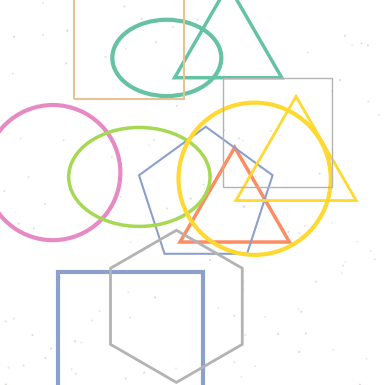[{"shape": "triangle", "thickness": 2.5, "radius": 0.8, "center": [0.593, 0.878]}, {"shape": "oval", "thickness": 3, "radius": 0.71, "center": [0.433, 0.85]}, {"shape": "triangle", "thickness": 2.5, "radius": 0.82, "center": [0.61, 0.453]}, {"shape": "pentagon", "thickness": 1.5, "radius": 0.91, "center": [0.535, 0.488]}, {"shape": "square", "thickness": 3, "radius": 0.94, "center": [0.339, 0.105]}, {"shape": "circle", "thickness": 3, "radius": 0.88, "center": [0.137, 0.552]}, {"shape": "oval", "thickness": 2.5, "radius": 0.92, "center": [0.362, 0.54]}, {"shape": "circle", "thickness": 3, "radius": 0.99, "center": [0.661, 0.536]}, {"shape": "triangle", "thickness": 2, "radius": 0.9, "center": [0.769, 0.569]}, {"shape": "square", "thickness": 1.5, "radius": 0.71, "center": [0.335, 0.886]}, {"shape": "square", "thickness": 1, "radius": 0.71, "center": [0.72, 0.655]}, {"shape": "hexagon", "thickness": 2, "radius": 0.99, "center": [0.458, 0.204]}]